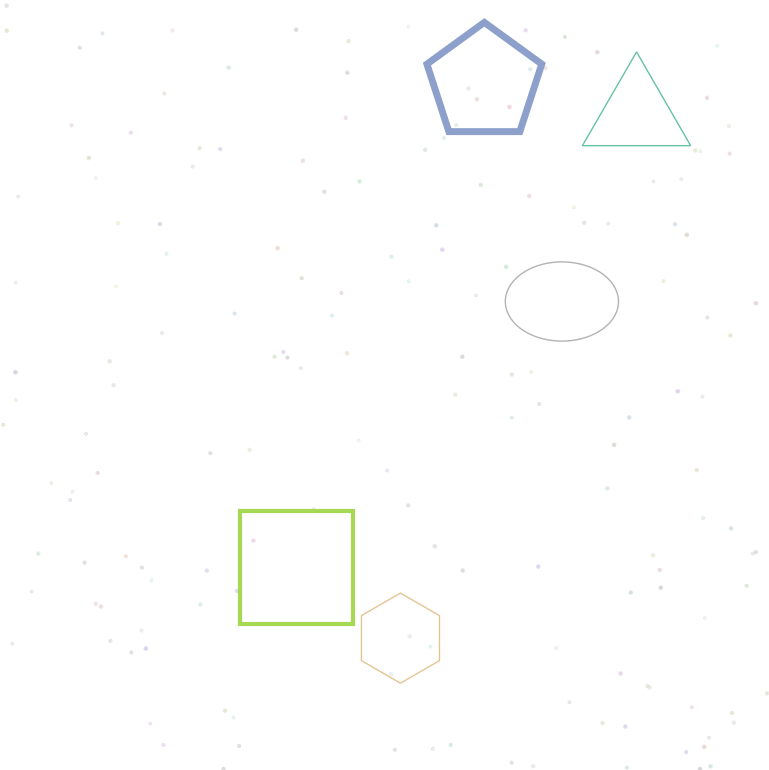[{"shape": "triangle", "thickness": 0.5, "radius": 0.41, "center": [0.827, 0.851]}, {"shape": "pentagon", "thickness": 2.5, "radius": 0.39, "center": [0.629, 0.893]}, {"shape": "square", "thickness": 1.5, "radius": 0.37, "center": [0.385, 0.263]}, {"shape": "hexagon", "thickness": 0.5, "radius": 0.29, "center": [0.52, 0.171]}, {"shape": "oval", "thickness": 0.5, "radius": 0.37, "center": [0.73, 0.608]}]